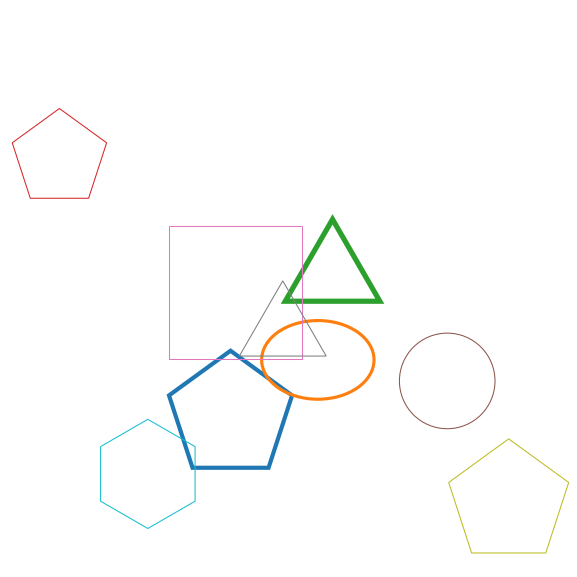[{"shape": "pentagon", "thickness": 2, "radius": 0.56, "center": [0.399, 0.28]}, {"shape": "oval", "thickness": 1.5, "radius": 0.49, "center": [0.55, 0.376]}, {"shape": "triangle", "thickness": 2.5, "radius": 0.47, "center": [0.576, 0.525]}, {"shape": "pentagon", "thickness": 0.5, "radius": 0.43, "center": [0.103, 0.725]}, {"shape": "circle", "thickness": 0.5, "radius": 0.41, "center": [0.774, 0.34]}, {"shape": "square", "thickness": 0.5, "radius": 0.58, "center": [0.408, 0.492]}, {"shape": "triangle", "thickness": 0.5, "radius": 0.43, "center": [0.49, 0.426]}, {"shape": "pentagon", "thickness": 0.5, "radius": 0.55, "center": [0.881, 0.13]}, {"shape": "hexagon", "thickness": 0.5, "radius": 0.47, "center": [0.256, 0.179]}]